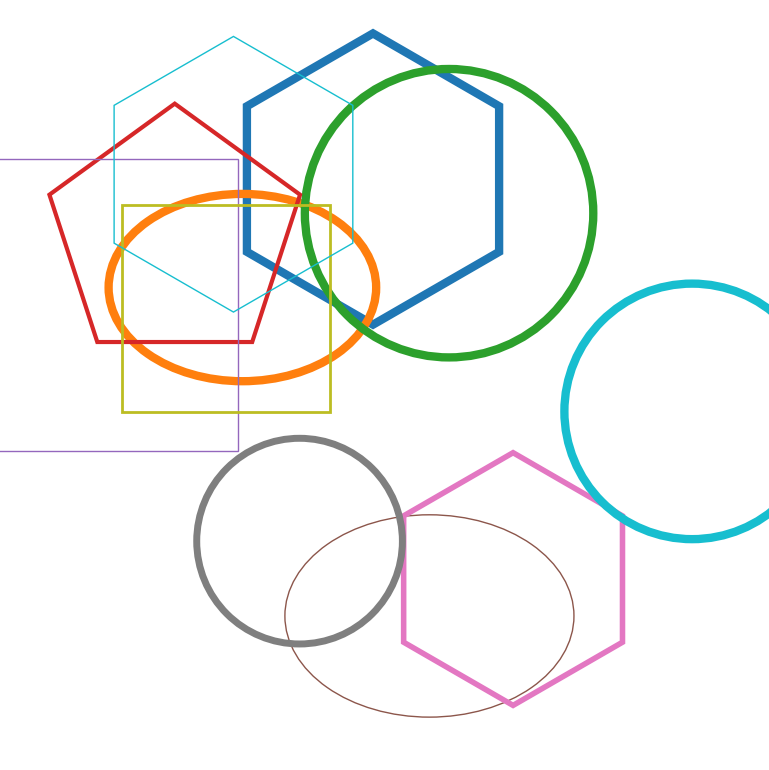[{"shape": "hexagon", "thickness": 3, "radius": 0.95, "center": [0.484, 0.767]}, {"shape": "oval", "thickness": 3, "radius": 0.87, "center": [0.315, 0.627]}, {"shape": "circle", "thickness": 3, "radius": 0.94, "center": [0.583, 0.723]}, {"shape": "pentagon", "thickness": 1.5, "radius": 0.86, "center": [0.227, 0.694]}, {"shape": "square", "thickness": 0.5, "radius": 0.95, "center": [0.12, 0.604]}, {"shape": "oval", "thickness": 0.5, "radius": 0.94, "center": [0.558, 0.2]}, {"shape": "hexagon", "thickness": 2, "radius": 0.82, "center": [0.666, 0.248]}, {"shape": "circle", "thickness": 2.5, "radius": 0.67, "center": [0.389, 0.297]}, {"shape": "square", "thickness": 1, "radius": 0.67, "center": [0.294, 0.599]}, {"shape": "circle", "thickness": 3, "radius": 0.83, "center": [0.899, 0.466]}, {"shape": "hexagon", "thickness": 0.5, "radius": 0.89, "center": [0.303, 0.774]}]